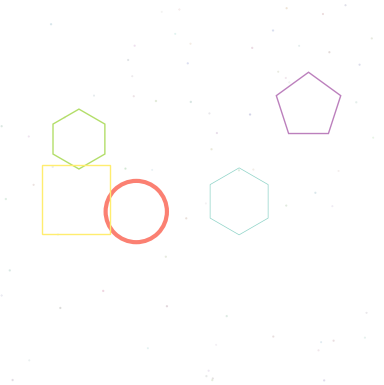[{"shape": "hexagon", "thickness": 0.5, "radius": 0.43, "center": [0.621, 0.477]}, {"shape": "circle", "thickness": 3, "radius": 0.4, "center": [0.354, 0.451]}, {"shape": "hexagon", "thickness": 1, "radius": 0.39, "center": [0.205, 0.639]}, {"shape": "pentagon", "thickness": 1, "radius": 0.44, "center": [0.801, 0.724]}, {"shape": "square", "thickness": 1, "radius": 0.44, "center": [0.197, 0.482]}]